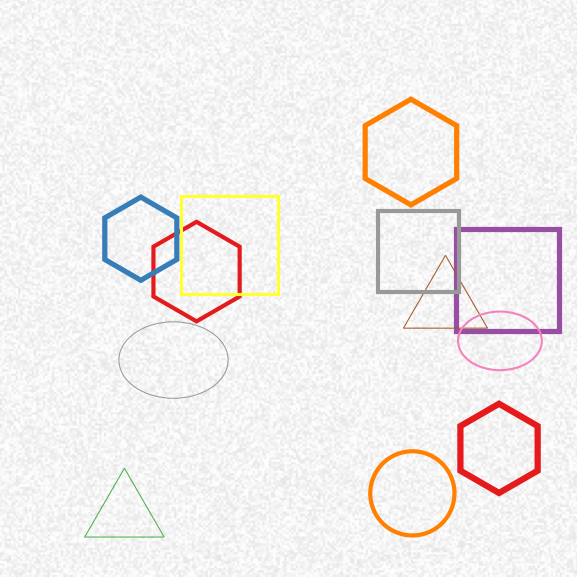[{"shape": "hexagon", "thickness": 2, "radius": 0.43, "center": [0.34, 0.529]}, {"shape": "hexagon", "thickness": 3, "radius": 0.39, "center": [0.864, 0.223]}, {"shape": "hexagon", "thickness": 2.5, "radius": 0.36, "center": [0.244, 0.586]}, {"shape": "triangle", "thickness": 0.5, "radius": 0.4, "center": [0.215, 0.109]}, {"shape": "square", "thickness": 2.5, "radius": 0.44, "center": [0.879, 0.514]}, {"shape": "hexagon", "thickness": 2.5, "radius": 0.46, "center": [0.712, 0.736]}, {"shape": "circle", "thickness": 2, "radius": 0.36, "center": [0.714, 0.145]}, {"shape": "square", "thickness": 1.5, "radius": 0.42, "center": [0.397, 0.575]}, {"shape": "triangle", "thickness": 0.5, "radius": 0.42, "center": [0.771, 0.473]}, {"shape": "oval", "thickness": 1, "radius": 0.36, "center": [0.866, 0.409]}, {"shape": "oval", "thickness": 0.5, "radius": 0.47, "center": [0.3, 0.376]}, {"shape": "square", "thickness": 2, "radius": 0.35, "center": [0.725, 0.564]}]